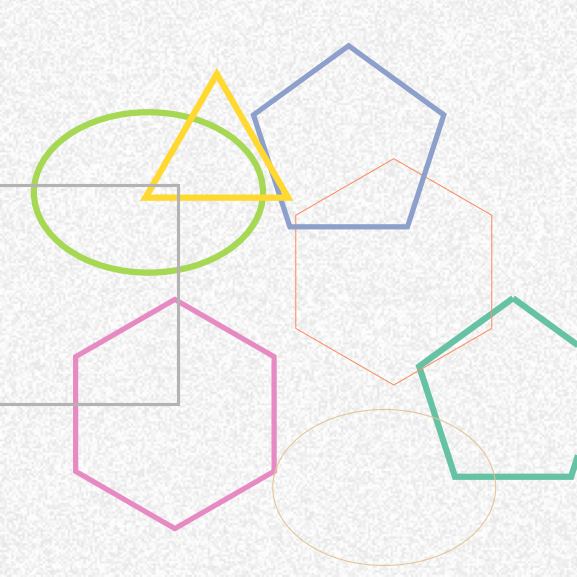[{"shape": "pentagon", "thickness": 3, "radius": 0.85, "center": [0.888, 0.312]}, {"shape": "hexagon", "thickness": 0.5, "radius": 0.98, "center": [0.682, 0.528]}, {"shape": "pentagon", "thickness": 2.5, "radius": 0.87, "center": [0.604, 0.747]}, {"shape": "hexagon", "thickness": 2.5, "radius": 0.99, "center": [0.303, 0.282]}, {"shape": "oval", "thickness": 3, "radius": 0.99, "center": [0.257, 0.666]}, {"shape": "triangle", "thickness": 3, "radius": 0.71, "center": [0.375, 0.728]}, {"shape": "oval", "thickness": 0.5, "radius": 0.97, "center": [0.665, 0.155]}, {"shape": "square", "thickness": 1.5, "radius": 0.95, "center": [0.118, 0.49]}]